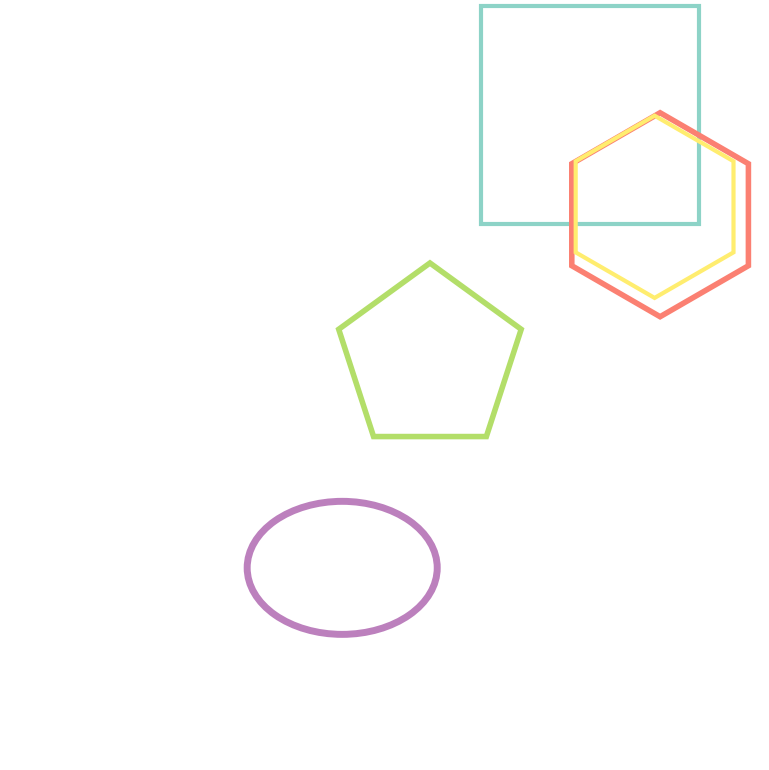[{"shape": "square", "thickness": 1.5, "radius": 0.71, "center": [0.766, 0.85]}, {"shape": "hexagon", "thickness": 2, "radius": 0.66, "center": [0.857, 0.721]}, {"shape": "pentagon", "thickness": 2, "radius": 0.62, "center": [0.558, 0.534]}, {"shape": "oval", "thickness": 2.5, "radius": 0.62, "center": [0.444, 0.263]}, {"shape": "hexagon", "thickness": 1.5, "radius": 0.59, "center": [0.85, 0.731]}]